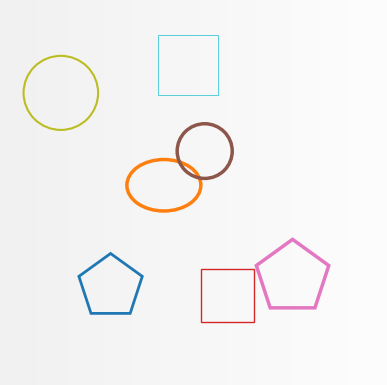[{"shape": "pentagon", "thickness": 2, "radius": 0.43, "center": [0.285, 0.256]}, {"shape": "oval", "thickness": 2.5, "radius": 0.48, "center": [0.423, 0.519]}, {"shape": "square", "thickness": 1, "radius": 0.34, "center": [0.587, 0.232]}, {"shape": "circle", "thickness": 2.5, "radius": 0.36, "center": [0.528, 0.608]}, {"shape": "pentagon", "thickness": 2.5, "radius": 0.49, "center": [0.755, 0.28]}, {"shape": "circle", "thickness": 1.5, "radius": 0.48, "center": [0.157, 0.759]}, {"shape": "square", "thickness": 0.5, "radius": 0.39, "center": [0.485, 0.83]}]